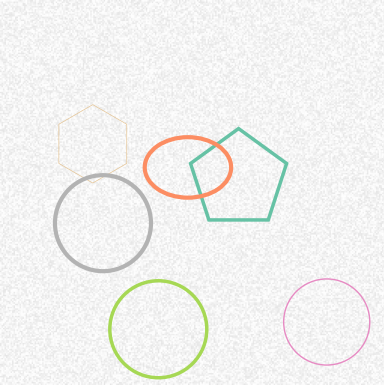[{"shape": "pentagon", "thickness": 2.5, "radius": 0.66, "center": [0.62, 0.535]}, {"shape": "oval", "thickness": 3, "radius": 0.56, "center": [0.488, 0.565]}, {"shape": "circle", "thickness": 1, "radius": 0.56, "center": [0.849, 0.164]}, {"shape": "circle", "thickness": 2.5, "radius": 0.63, "center": [0.411, 0.145]}, {"shape": "hexagon", "thickness": 0.5, "radius": 0.51, "center": [0.241, 0.626]}, {"shape": "circle", "thickness": 3, "radius": 0.62, "center": [0.267, 0.42]}]